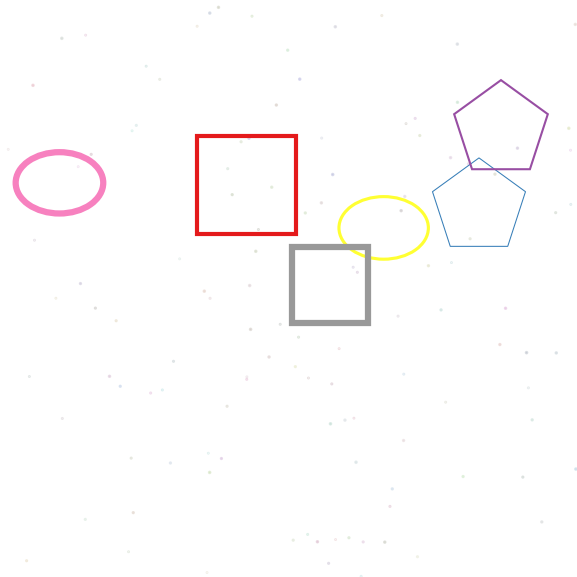[{"shape": "square", "thickness": 2, "radius": 0.43, "center": [0.427, 0.679]}, {"shape": "pentagon", "thickness": 0.5, "radius": 0.42, "center": [0.829, 0.641]}, {"shape": "pentagon", "thickness": 1, "radius": 0.43, "center": [0.868, 0.775]}, {"shape": "oval", "thickness": 1.5, "radius": 0.39, "center": [0.664, 0.604]}, {"shape": "oval", "thickness": 3, "radius": 0.38, "center": [0.103, 0.683]}, {"shape": "square", "thickness": 3, "radius": 0.33, "center": [0.571, 0.505]}]